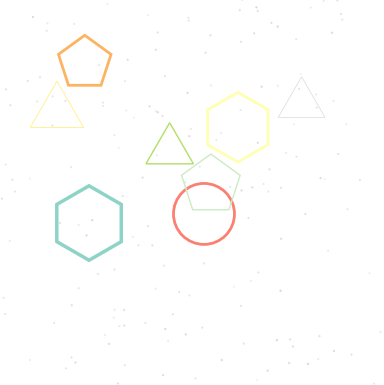[{"shape": "hexagon", "thickness": 2.5, "radius": 0.48, "center": [0.231, 0.421]}, {"shape": "hexagon", "thickness": 2, "radius": 0.45, "center": [0.618, 0.67]}, {"shape": "circle", "thickness": 2, "radius": 0.4, "center": [0.53, 0.444]}, {"shape": "pentagon", "thickness": 2, "radius": 0.36, "center": [0.22, 0.837]}, {"shape": "triangle", "thickness": 1, "radius": 0.36, "center": [0.441, 0.61]}, {"shape": "triangle", "thickness": 0.5, "radius": 0.35, "center": [0.783, 0.73]}, {"shape": "pentagon", "thickness": 1, "radius": 0.4, "center": [0.548, 0.52]}, {"shape": "triangle", "thickness": 0.5, "radius": 0.4, "center": [0.148, 0.709]}]